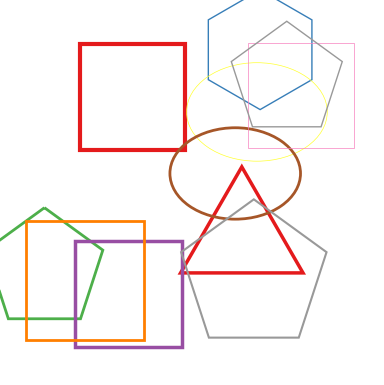[{"shape": "square", "thickness": 3, "radius": 0.69, "center": [0.344, 0.748]}, {"shape": "triangle", "thickness": 2.5, "radius": 0.92, "center": [0.628, 0.383]}, {"shape": "hexagon", "thickness": 1, "radius": 0.78, "center": [0.676, 0.871]}, {"shape": "pentagon", "thickness": 2, "radius": 0.8, "center": [0.115, 0.301]}, {"shape": "square", "thickness": 2.5, "radius": 0.69, "center": [0.334, 0.237]}, {"shape": "square", "thickness": 2, "radius": 0.77, "center": [0.22, 0.271]}, {"shape": "oval", "thickness": 0.5, "radius": 0.91, "center": [0.667, 0.709]}, {"shape": "oval", "thickness": 2, "radius": 0.85, "center": [0.611, 0.549]}, {"shape": "square", "thickness": 0.5, "radius": 0.68, "center": [0.782, 0.752]}, {"shape": "pentagon", "thickness": 1.5, "radius": 0.99, "center": [0.659, 0.284]}, {"shape": "pentagon", "thickness": 1, "radius": 0.76, "center": [0.745, 0.793]}]